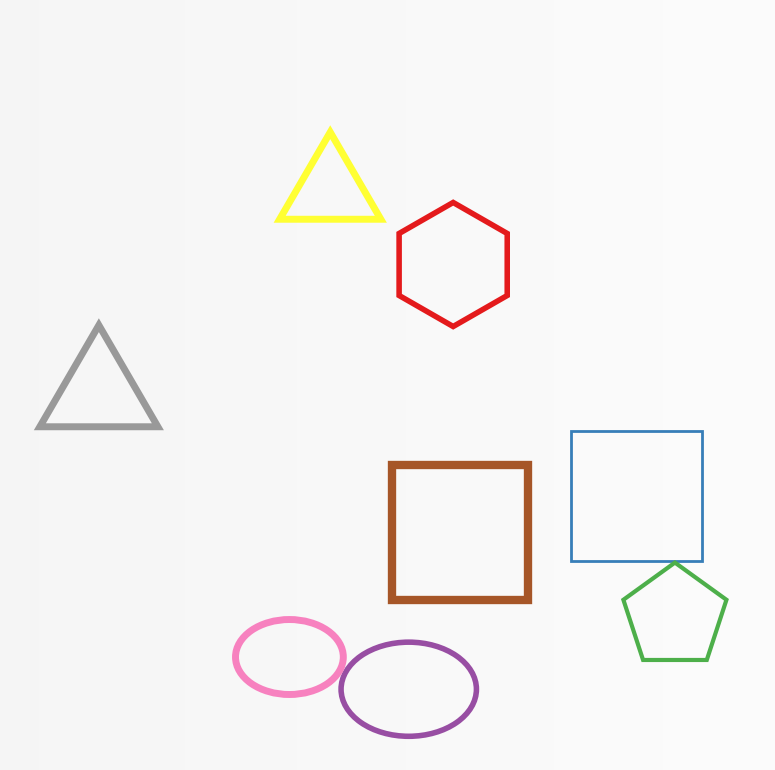[{"shape": "hexagon", "thickness": 2, "radius": 0.4, "center": [0.585, 0.657]}, {"shape": "square", "thickness": 1, "radius": 0.42, "center": [0.821, 0.356]}, {"shape": "pentagon", "thickness": 1.5, "radius": 0.35, "center": [0.871, 0.199]}, {"shape": "oval", "thickness": 2, "radius": 0.44, "center": [0.527, 0.105]}, {"shape": "triangle", "thickness": 2.5, "radius": 0.38, "center": [0.426, 0.753]}, {"shape": "square", "thickness": 3, "radius": 0.44, "center": [0.593, 0.308]}, {"shape": "oval", "thickness": 2.5, "radius": 0.35, "center": [0.373, 0.147]}, {"shape": "triangle", "thickness": 2.5, "radius": 0.44, "center": [0.128, 0.49]}]